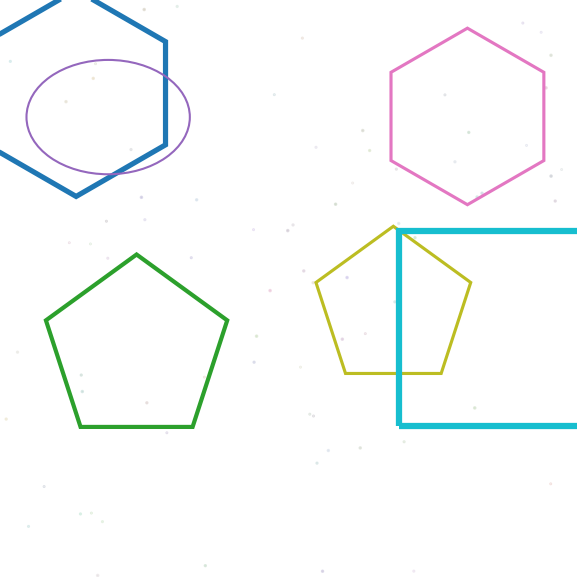[{"shape": "hexagon", "thickness": 2.5, "radius": 0.89, "center": [0.132, 0.838]}, {"shape": "pentagon", "thickness": 2, "radius": 0.83, "center": [0.236, 0.393]}, {"shape": "oval", "thickness": 1, "radius": 0.71, "center": [0.187, 0.796]}, {"shape": "hexagon", "thickness": 1.5, "radius": 0.76, "center": [0.809, 0.798]}, {"shape": "pentagon", "thickness": 1.5, "radius": 0.7, "center": [0.681, 0.466]}, {"shape": "square", "thickness": 3, "radius": 0.84, "center": [0.86, 0.43]}]